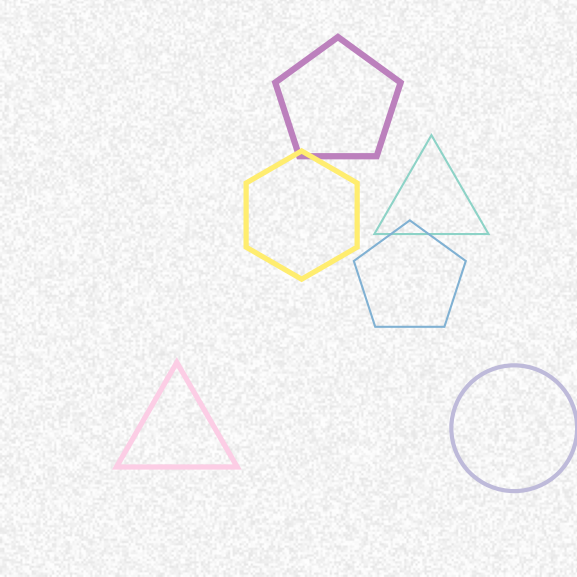[{"shape": "triangle", "thickness": 1, "radius": 0.57, "center": [0.747, 0.651]}, {"shape": "circle", "thickness": 2, "radius": 0.54, "center": [0.89, 0.258]}, {"shape": "pentagon", "thickness": 1, "radius": 0.51, "center": [0.71, 0.516]}, {"shape": "triangle", "thickness": 2.5, "radius": 0.6, "center": [0.306, 0.251]}, {"shape": "pentagon", "thickness": 3, "radius": 0.57, "center": [0.585, 0.821]}, {"shape": "hexagon", "thickness": 2.5, "radius": 0.56, "center": [0.522, 0.627]}]